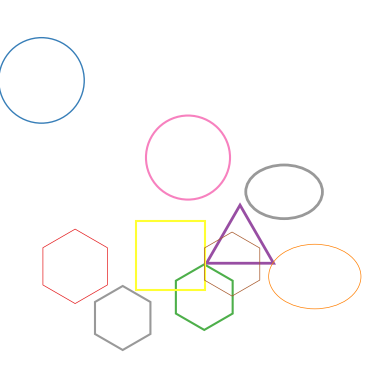[{"shape": "hexagon", "thickness": 0.5, "radius": 0.48, "center": [0.195, 0.308]}, {"shape": "circle", "thickness": 1, "radius": 0.56, "center": [0.108, 0.791]}, {"shape": "hexagon", "thickness": 1.5, "radius": 0.43, "center": [0.531, 0.228]}, {"shape": "triangle", "thickness": 2, "radius": 0.5, "center": [0.623, 0.367]}, {"shape": "oval", "thickness": 0.5, "radius": 0.6, "center": [0.818, 0.282]}, {"shape": "square", "thickness": 1.5, "radius": 0.45, "center": [0.444, 0.336]}, {"shape": "hexagon", "thickness": 0.5, "radius": 0.42, "center": [0.603, 0.314]}, {"shape": "circle", "thickness": 1.5, "radius": 0.55, "center": [0.488, 0.591]}, {"shape": "hexagon", "thickness": 1.5, "radius": 0.42, "center": [0.319, 0.174]}, {"shape": "oval", "thickness": 2, "radius": 0.5, "center": [0.738, 0.502]}]